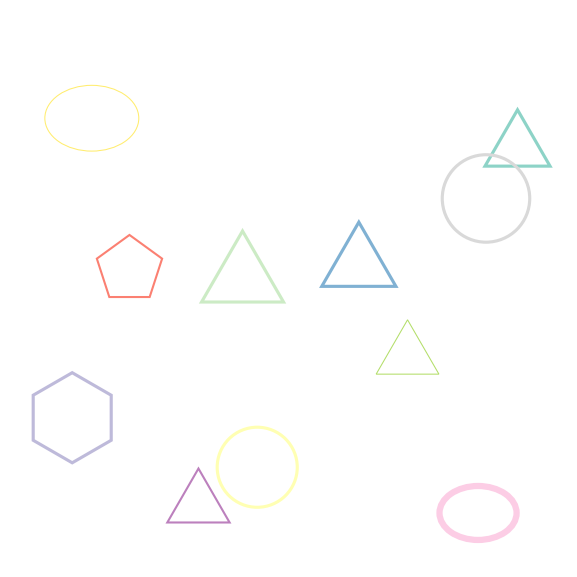[{"shape": "triangle", "thickness": 1.5, "radius": 0.33, "center": [0.896, 0.744]}, {"shape": "circle", "thickness": 1.5, "radius": 0.35, "center": [0.445, 0.19]}, {"shape": "hexagon", "thickness": 1.5, "radius": 0.39, "center": [0.125, 0.276]}, {"shape": "pentagon", "thickness": 1, "radius": 0.3, "center": [0.224, 0.533]}, {"shape": "triangle", "thickness": 1.5, "radius": 0.37, "center": [0.621, 0.54]}, {"shape": "triangle", "thickness": 0.5, "radius": 0.31, "center": [0.706, 0.383]}, {"shape": "oval", "thickness": 3, "radius": 0.33, "center": [0.828, 0.111]}, {"shape": "circle", "thickness": 1.5, "radius": 0.38, "center": [0.842, 0.655]}, {"shape": "triangle", "thickness": 1, "radius": 0.31, "center": [0.344, 0.126]}, {"shape": "triangle", "thickness": 1.5, "radius": 0.41, "center": [0.42, 0.517]}, {"shape": "oval", "thickness": 0.5, "radius": 0.41, "center": [0.159, 0.794]}]